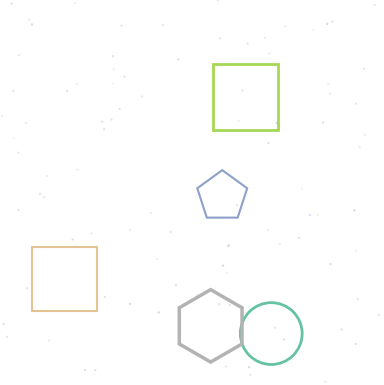[{"shape": "circle", "thickness": 2, "radius": 0.4, "center": [0.705, 0.134]}, {"shape": "pentagon", "thickness": 1.5, "radius": 0.34, "center": [0.577, 0.49]}, {"shape": "square", "thickness": 2, "radius": 0.43, "center": [0.637, 0.748]}, {"shape": "square", "thickness": 1.5, "radius": 0.42, "center": [0.167, 0.276]}, {"shape": "hexagon", "thickness": 2.5, "radius": 0.47, "center": [0.547, 0.154]}]